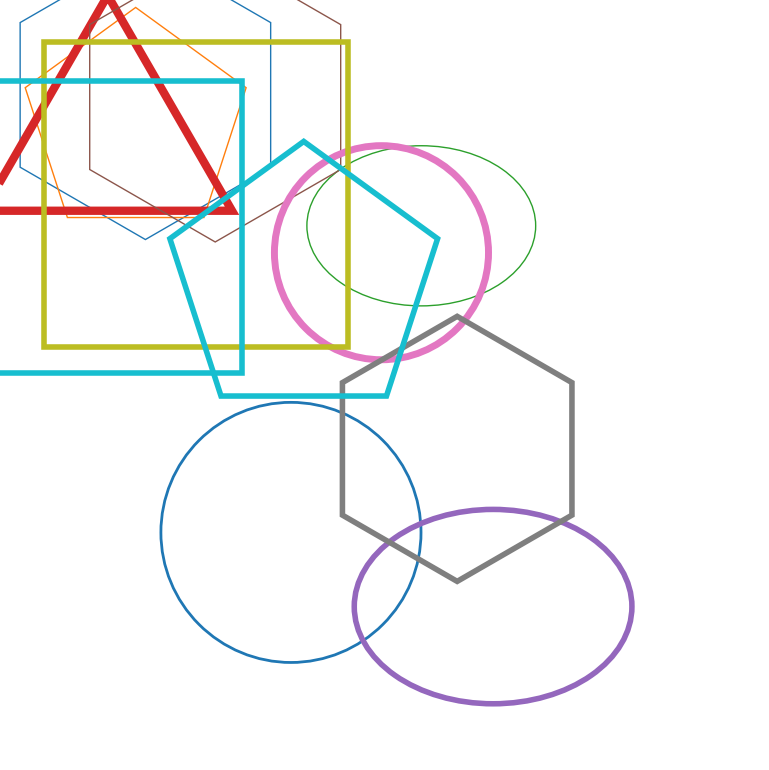[{"shape": "circle", "thickness": 1, "radius": 0.84, "center": [0.378, 0.309]}, {"shape": "hexagon", "thickness": 0.5, "radius": 0.94, "center": [0.189, 0.877]}, {"shape": "pentagon", "thickness": 0.5, "radius": 0.75, "center": [0.176, 0.84]}, {"shape": "oval", "thickness": 0.5, "radius": 0.74, "center": [0.547, 0.707]}, {"shape": "triangle", "thickness": 3, "radius": 0.93, "center": [0.14, 0.82]}, {"shape": "oval", "thickness": 2, "radius": 0.9, "center": [0.64, 0.212]}, {"shape": "hexagon", "thickness": 0.5, "radius": 0.94, "center": [0.279, 0.874]}, {"shape": "circle", "thickness": 2.5, "radius": 0.7, "center": [0.495, 0.672]}, {"shape": "hexagon", "thickness": 2, "radius": 0.86, "center": [0.594, 0.417]}, {"shape": "square", "thickness": 2, "radius": 0.99, "center": [0.255, 0.747]}, {"shape": "square", "thickness": 2, "radius": 0.95, "center": [0.125, 0.705]}, {"shape": "pentagon", "thickness": 2, "radius": 0.91, "center": [0.394, 0.634]}]